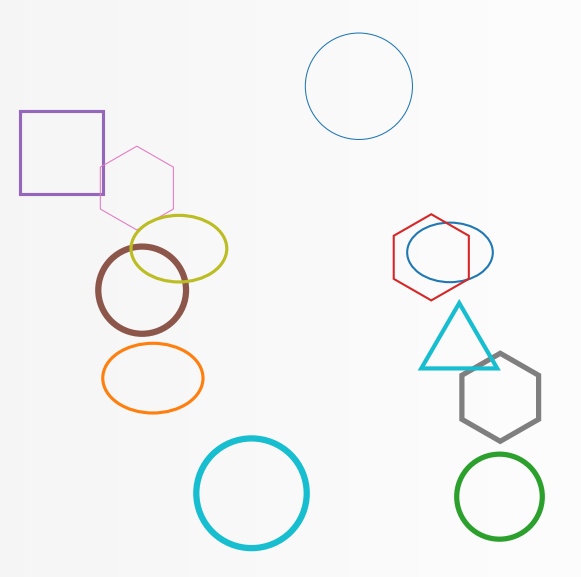[{"shape": "oval", "thickness": 1, "radius": 0.37, "center": [0.774, 0.562]}, {"shape": "circle", "thickness": 0.5, "radius": 0.46, "center": [0.617, 0.85]}, {"shape": "oval", "thickness": 1.5, "radius": 0.43, "center": [0.263, 0.344]}, {"shape": "circle", "thickness": 2.5, "radius": 0.37, "center": [0.859, 0.139]}, {"shape": "hexagon", "thickness": 1, "radius": 0.37, "center": [0.742, 0.554]}, {"shape": "square", "thickness": 1.5, "radius": 0.36, "center": [0.107, 0.735]}, {"shape": "circle", "thickness": 3, "radius": 0.38, "center": [0.245, 0.497]}, {"shape": "hexagon", "thickness": 0.5, "radius": 0.36, "center": [0.235, 0.673]}, {"shape": "hexagon", "thickness": 2.5, "radius": 0.38, "center": [0.861, 0.311]}, {"shape": "oval", "thickness": 1.5, "radius": 0.41, "center": [0.308, 0.569]}, {"shape": "circle", "thickness": 3, "radius": 0.47, "center": [0.433, 0.145]}, {"shape": "triangle", "thickness": 2, "radius": 0.38, "center": [0.79, 0.399]}]